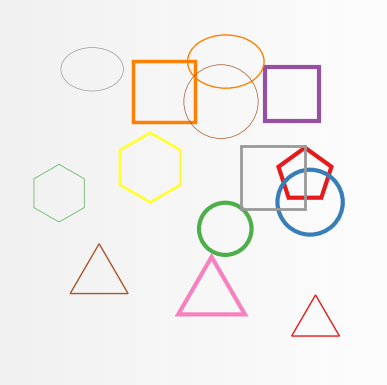[{"shape": "pentagon", "thickness": 3, "radius": 0.36, "center": [0.787, 0.545]}, {"shape": "triangle", "thickness": 1, "radius": 0.36, "center": [0.814, 0.163]}, {"shape": "circle", "thickness": 3, "radius": 0.42, "center": [0.8, 0.475]}, {"shape": "hexagon", "thickness": 0.5, "radius": 0.37, "center": [0.152, 0.498]}, {"shape": "circle", "thickness": 3, "radius": 0.34, "center": [0.581, 0.406]}, {"shape": "square", "thickness": 3, "radius": 0.35, "center": [0.753, 0.757]}, {"shape": "square", "thickness": 2.5, "radius": 0.4, "center": [0.424, 0.763]}, {"shape": "oval", "thickness": 1, "radius": 0.49, "center": [0.583, 0.84]}, {"shape": "hexagon", "thickness": 2, "radius": 0.45, "center": [0.388, 0.565]}, {"shape": "triangle", "thickness": 1, "radius": 0.43, "center": [0.256, 0.281]}, {"shape": "circle", "thickness": 0.5, "radius": 0.48, "center": [0.57, 0.736]}, {"shape": "triangle", "thickness": 3, "radius": 0.5, "center": [0.546, 0.233]}, {"shape": "oval", "thickness": 0.5, "radius": 0.4, "center": [0.238, 0.82]}, {"shape": "square", "thickness": 2, "radius": 0.41, "center": [0.704, 0.538]}]